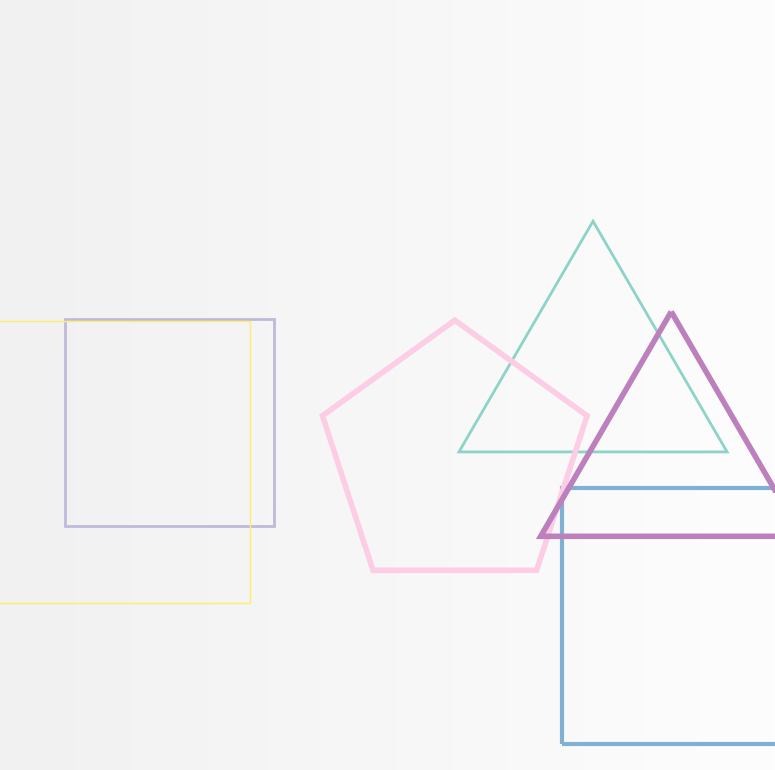[{"shape": "triangle", "thickness": 1, "radius": 1.0, "center": [0.765, 0.513]}, {"shape": "square", "thickness": 1, "radius": 0.67, "center": [0.219, 0.452]}, {"shape": "square", "thickness": 1.5, "radius": 0.83, "center": [0.892, 0.2]}, {"shape": "pentagon", "thickness": 2, "radius": 0.9, "center": [0.587, 0.405]}, {"shape": "triangle", "thickness": 2, "radius": 0.97, "center": [0.866, 0.401]}, {"shape": "square", "thickness": 0.5, "radius": 0.92, "center": [0.139, 0.4]}]